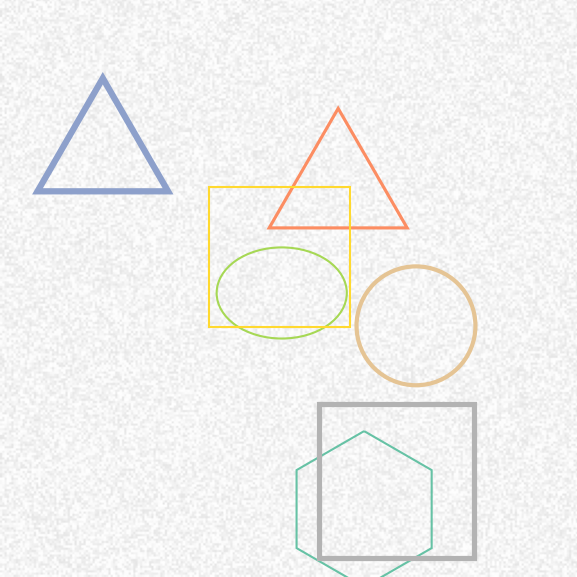[{"shape": "hexagon", "thickness": 1, "radius": 0.68, "center": [0.631, 0.118]}, {"shape": "triangle", "thickness": 1.5, "radius": 0.69, "center": [0.586, 0.673]}, {"shape": "triangle", "thickness": 3, "radius": 0.65, "center": [0.178, 0.733]}, {"shape": "oval", "thickness": 1, "radius": 0.56, "center": [0.488, 0.492]}, {"shape": "square", "thickness": 1, "radius": 0.61, "center": [0.484, 0.554]}, {"shape": "circle", "thickness": 2, "radius": 0.51, "center": [0.72, 0.435]}, {"shape": "square", "thickness": 2.5, "radius": 0.67, "center": [0.687, 0.166]}]